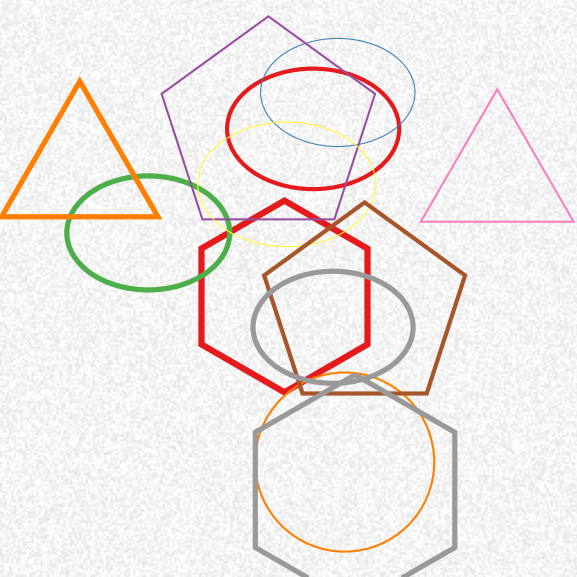[{"shape": "hexagon", "thickness": 3, "radius": 0.83, "center": [0.493, 0.486]}, {"shape": "oval", "thickness": 2, "radius": 0.75, "center": [0.542, 0.776]}, {"shape": "oval", "thickness": 0.5, "radius": 0.67, "center": [0.585, 0.839]}, {"shape": "oval", "thickness": 2.5, "radius": 0.71, "center": [0.257, 0.596]}, {"shape": "pentagon", "thickness": 1, "radius": 0.97, "center": [0.465, 0.777]}, {"shape": "circle", "thickness": 1, "radius": 0.78, "center": [0.597, 0.199]}, {"shape": "triangle", "thickness": 2.5, "radius": 0.78, "center": [0.138, 0.702]}, {"shape": "oval", "thickness": 0.5, "radius": 0.77, "center": [0.497, 0.68]}, {"shape": "pentagon", "thickness": 2, "radius": 0.91, "center": [0.631, 0.466]}, {"shape": "triangle", "thickness": 1, "radius": 0.76, "center": [0.861, 0.692]}, {"shape": "hexagon", "thickness": 2.5, "radius": 1.0, "center": [0.615, 0.151]}, {"shape": "oval", "thickness": 2.5, "radius": 0.69, "center": [0.577, 0.432]}]